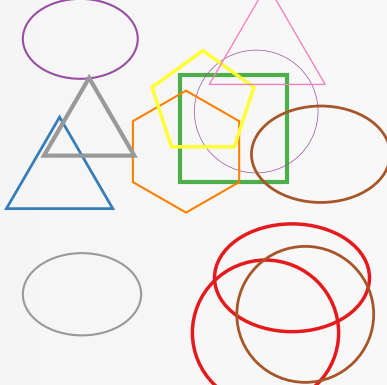[{"shape": "oval", "thickness": 2.5, "radius": 1.0, "center": [0.754, 0.279]}, {"shape": "circle", "thickness": 2.5, "radius": 0.94, "center": [0.685, 0.136]}, {"shape": "triangle", "thickness": 2, "radius": 0.79, "center": [0.154, 0.537]}, {"shape": "square", "thickness": 3, "radius": 0.69, "center": [0.602, 0.666]}, {"shape": "circle", "thickness": 0.5, "radius": 0.8, "center": [0.661, 0.71]}, {"shape": "oval", "thickness": 1.5, "radius": 0.74, "center": [0.207, 0.899]}, {"shape": "hexagon", "thickness": 1.5, "radius": 0.79, "center": [0.48, 0.606]}, {"shape": "pentagon", "thickness": 2.5, "radius": 0.69, "center": [0.524, 0.73]}, {"shape": "oval", "thickness": 2, "radius": 0.89, "center": [0.828, 0.599]}, {"shape": "circle", "thickness": 2, "radius": 0.88, "center": [0.788, 0.183]}, {"shape": "triangle", "thickness": 1, "radius": 0.86, "center": [0.689, 0.867]}, {"shape": "triangle", "thickness": 3, "radius": 0.67, "center": [0.23, 0.663]}, {"shape": "oval", "thickness": 1.5, "radius": 0.76, "center": [0.212, 0.236]}]